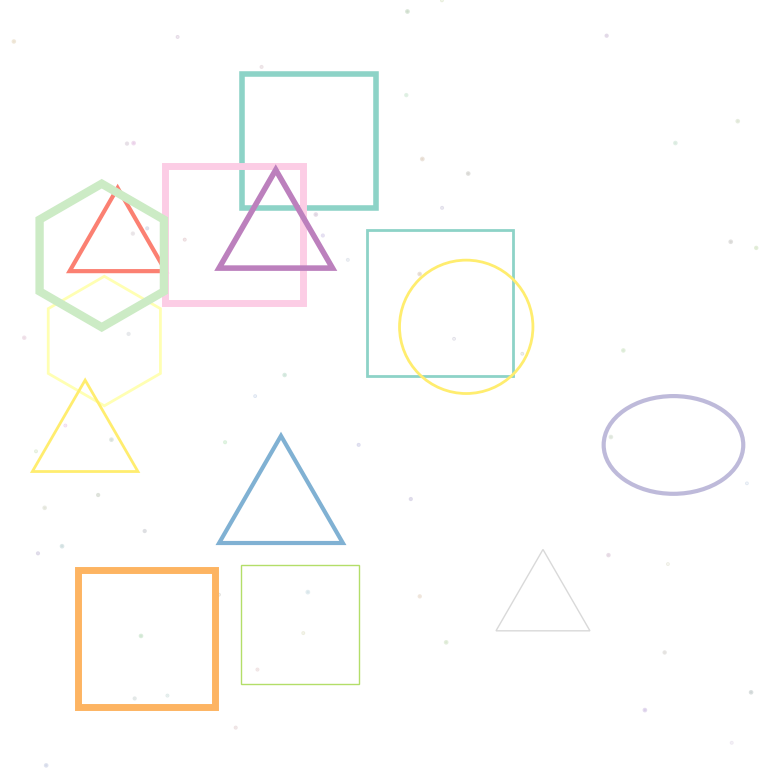[{"shape": "square", "thickness": 2, "radius": 0.43, "center": [0.401, 0.817]}, {"shape": "square", "thickness": 1, "radius": 0.47, "center": [0.571, 0.606]}, {"shape": "hexagon", "thickness": 1, "radius": 0.42, "center": [0.135, 0.557]}, {"shape": "oval", "thickness": 1.5, "radius": 0.45, "center": [0.875, 0.422]}, {"shape": "triangle", "thickness": 1.5, "radius": 0.36, "center": [0.153, 0.684]}, {"shape": "triangle", "thickness": 1.5, "radius": 0.46, "center": [0.365, 0.341]}, {"shape": "square", "thickness": 2.5, "radius": 0.45, "center": [0.191, 0.171]}, {"shape": "square", "thickness": 0.5, "radius": 0.39, "center": [0.39, 0.189]}, {"shape": "square", "thickness": 2.5, "radius": 0.45, "center": [0.304, 0.695]}, {"shape": "triangle", "thickness": 0.5, "radius": 0.35, "center": [0.705, 0.216]}, {"shape": "triangle", "thickness": 2, "radius": 0.43, "center": [0.358, 0.694]}, {"shape": "hexagon", "thickness": 3, "radius": 0.47, "center": [0.132, 0.668]}, {"shape": "circle", "thickness": 1, "radius": 0.43, "center": [0.605, 0.576]}, {"shape": "triangle", "thickness": 1, "radius": 0.4, "center": [0.111, 0.427]}]